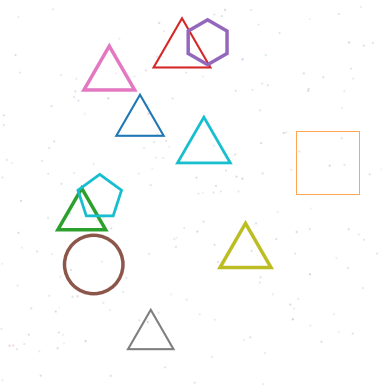[{"shape": "triangle", "thickness": 1.5, "radius": 0.36, "center": [0.364, 0.683]}, {"shape": "square", "thickness": 0.5, "radius": 0.41, "center": [0.851, 0.578]}, {"shape": "triangle", "thickness": 2.5, "radius": 0.36, "center": [0.212, 0.439]}, {"shape": "triangle", "thickness": 1.5, "radius": 0.43, "center": [0.473, 0.867]}, {"shape": "hexagon", "thickness": 2.5, "radius": 0.29, "center": [0.539, 0.89]}, {"shape": "circle", "thickness": 2.5, "radius": 0.38, "center": [0.243, 0.313]}, {"shape": "triangle", "thickness": 2.5, "radius": 0.38, "center": [0.284, 0.804]}, {"shape": "triangle", "thickness": 1.5, "radius": 0.34, "center": [0.392, 0.127]}, {"shape": "triangle", "thickness": 2.5, "radius": 0.38, "center": [0.638, 0.343]}, {"shape": "triangle", "thickness": 2, "radius": 0.4, "center": [0.53, 0.616]}, {"shape": "pentagon", "thickness": 2, "radius": 0.3, "center": [0.259, 0.488]}]